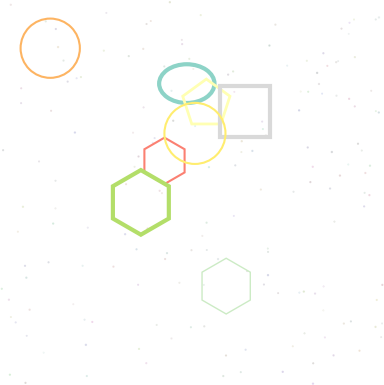[{"shape": "oval", "thickness": 3, "radius": 0.36, "center": [0.485, 0.783]}, {"shape": "pentagon", "thickness": 2, "radius": 0.32, "center": [0.536, 0.73]}, {"shape": "hexagon", "thickness": 1.5, "radius": 0.3, "center": [0.427, 0.582]}, {"shape": "circle", "thickness": 1.5, "radius": 0.38, "center": [0.13, 0.875]}, {"shape": "hexagon", "thickness": 3, "radius": 0.42, "center": [0.366, 0.474]}, {"shape": "square", "thickness": 3, "radius": 0.33, "center": [0.636, 0.71]}, {"shape": "hexagon", "thickness": 1, "radius": 0.36, "center": [0.587, 0.257]}, {"shape": "circle", "thickness": 1.5, "radius": 0.4, "center": [0.506, 0.653]}]